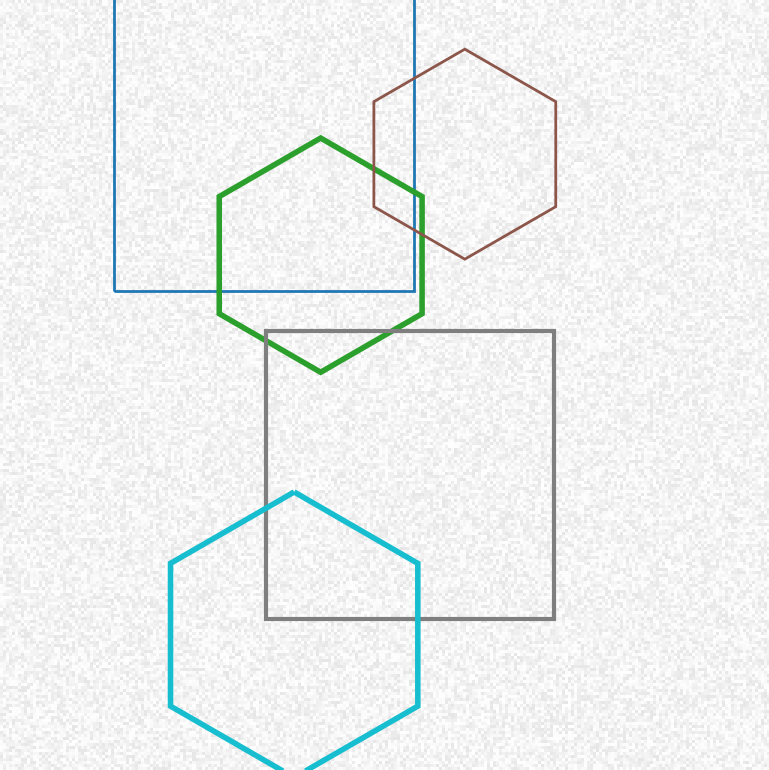[{"shape": "square", "thickness": 1, "radius": 0.98, "center": [0.343, 0.817]}, {"shape": "hexagon", "thickness": 2, "radius": 0.76, "center": [0.416, 0.669]}, {"shape": "hexagon", "thickness": 1, "radius": 0.68, "center": [0.604, 0.8]}, {"shape": "square", "thickness": 1.5, "radius": 0.94, "center": [0.532, 0.384]}, {"shape": "hexagon", "thickness": 2, "radius": 0.93, "center": [0.382, 0.176]}]